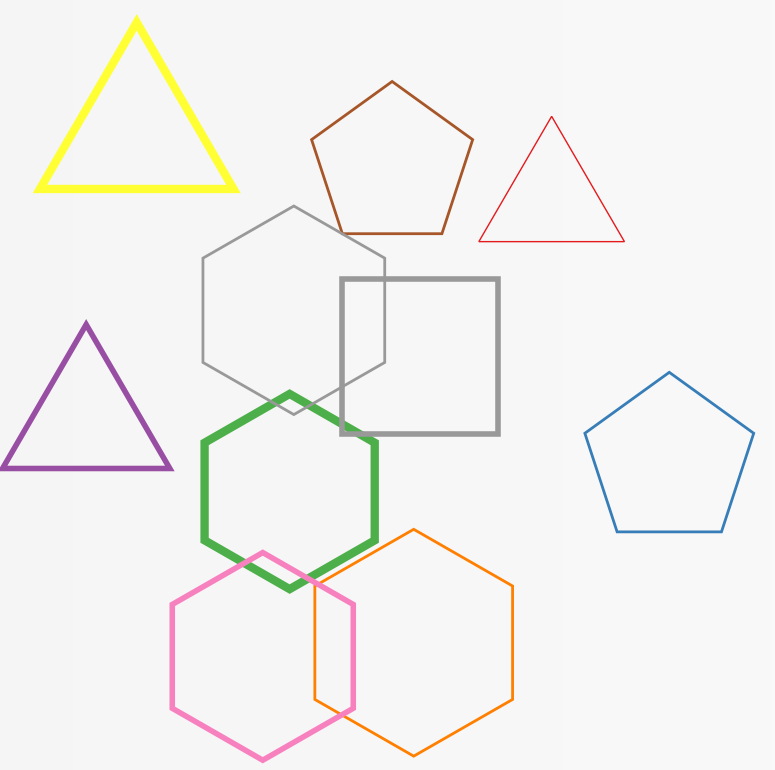[{"shape": "triangle", "thickness": 0.5, "radius": 0.54, "center": [0.712, 0.74]}, {"shape": "pentagon", "thickness": 1, "radius": 0.57, "center": [0.864, 0.402]}, {"shape": "hexagon", "thickness": 3, "radius": 0.63, "center": [0.374, 0.362]}, {"shape": "triangle", "thickness": 2, "radius": 0.62, "center": [0.111, 0.454]}, {"shape": "hexagon", "thickness": 1, "radius": 0.74, "center": [0.534, 0.165]}, {"shape": "triangle", "thickness": 3, "radius": 0.72, "center": [0.176, 0.827]}, {"shape": "pentagon", "thickness": 1, "radius": 0.55, "center": [0.506, 0.785]}, {"shape": "hexagon", "thickness": 2, "radius": 0.67, "center": [0.339, 0.148]}, {"shape": "square", "thickness": 2, "radius": 0.5, "center": [0.542, 0.538]}, {"shape": "hexagon", "thickness": 1, "radius": 0.68, "center": [0.379, 0.597]}]